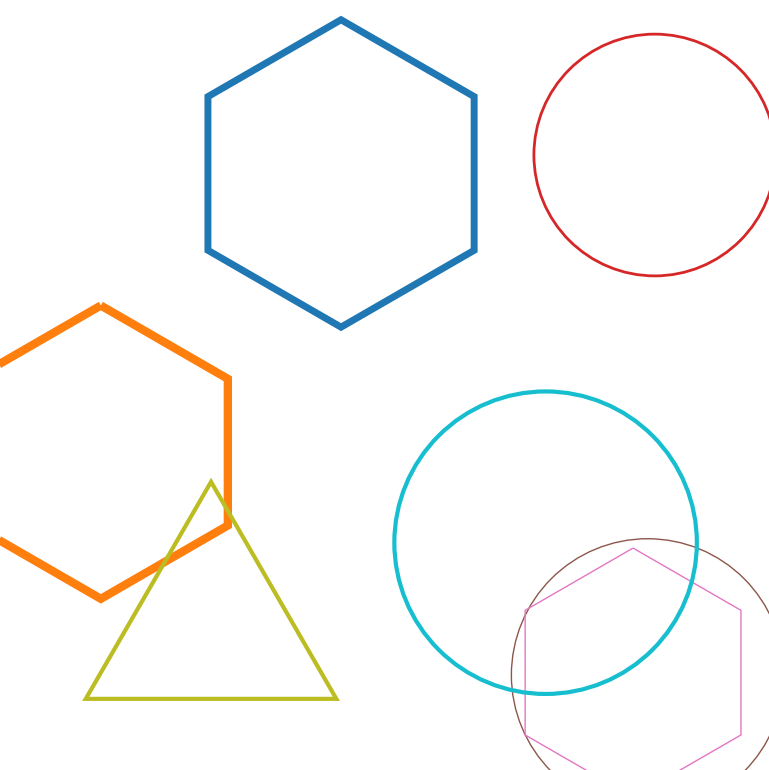[{"shape": "hexagon", "thickness": 2.5, "radius": 1.0, "center": [0.443, 0.775]}, {"shape": "hexagon", "thickness": 3, "radius": 0.95, "center": [0.131, 0.413]}, {"shape": "circle", "thickness": 1, "radius": 0.78, "center": [0.85, 0.799]}, {"shape": "circle", "thickness": 0.5, "radius": 0.89, "center": [0.841, 0.123]}, {"shape": "hexagon", "thickness": 0.5, "radius": 0.81, "center": [0.822, 0.126]}, {"shape": "triangle", "thickness": 1.5, "radius": 0.94, "center": [0.274, 0.186]}, {"shape": "circle", "thickness": 1.5, "radius": 0.98, "center": [0.709, 0.295]}]